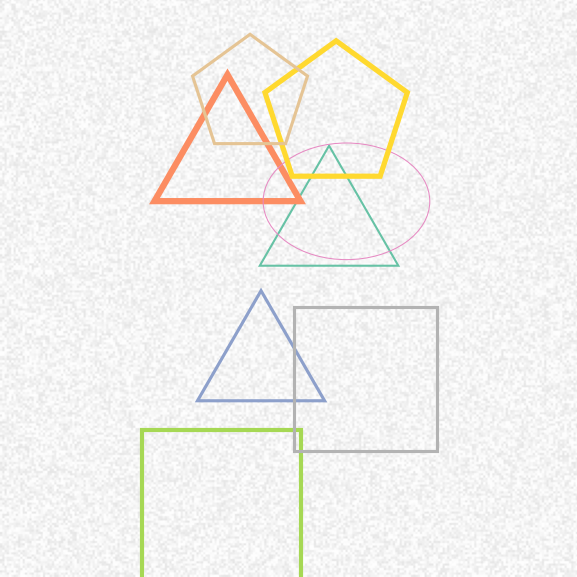[{"shape": "triangle", "thickness": 1, "radius": 0.69, "center": [0.57, 0.608]}, {"shape": "triangle", "thickness": 3, "radius": 0.73, "center": [0.394, 0.724]}, {"shape": "triangle", "thickness": 1.5, "radius": 0.64, "center": [0.452, 0.369]}, {"shape": "oval", "thickness": 0.5, "radius": 0.72, "center": [0.6, 0.651]}, {"shape": "square", "thickness": 2, "radius": 0.69, "center": [0.383, 0.117]}, {"shape": "pentagon", "thickness": 2.5, "radius": 0.65, "center": [0.582, 0.799]}, {"shape": "pentagon", "thickness": 1.5, "radius": 0.52, "center": [0.433, 0.835]}, {"shape": "square", "thickness": 1.5, "radius": 0.62, "center": [0.633, 0.343]}]